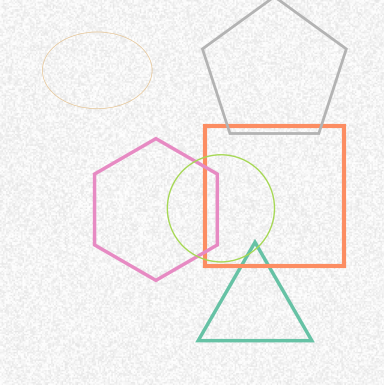[{"shape": "triangle", "thickness": 2.5, "radius": 0.85, "center": [0.662, 0.2]}, {"shape": "square", "thickness": 3, "radius": 0.91, "center": [0.713, 0.491]}, {"shape": "hexagon", "thickness": 2.5, "radius": 0.92, "center": [0.405, 0.456]}, {"shape": "circle", "thickness": 1, "radius": 0.7, "center": [0.574, 0.459]}, {"shape": "oval", "thickness": 0.5, "radius": 0.71, "center": [0.253, 0.817]}, {"shape": "pentagon", "thickness": 2, "radius": 0.98, "center": [0.713, 0.812]}]